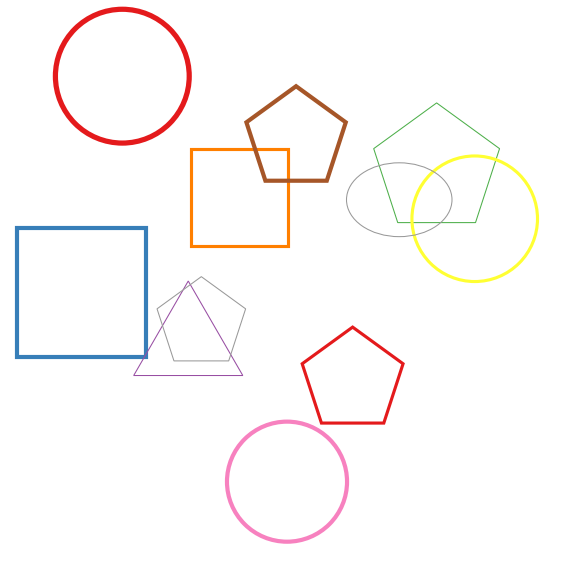[{"shape": "pentagon", "thickness": 1.5, "radius": 0.46, "center": [0.611, 0.341]}, {"shape": "circle", "thickness": 2.5, "radius": 0.58, "center": [0.212, 0.867]}, {"shape": "square", "thickness": 2, "radius": 0.56, "center": [0.141, 0.493]}, {"shape": "pentagon", "thickness": 0.5, "radius": 0.57, "center": [0.756, 0.706]}, {"shape": "triangle", "thickness": 0.5, "radius": 0.55, "center": [0.326, 0.403]}, {"shape": "square", "thickness": 1.5, "radius": 0.42, "center": [0.415, 0.658]}, {"shape": "circle", "thickness": 1.5, "radius": 0.54, "center": [0.822, 0.62]}, {"shape": "pentagon", "thickness": 2, "radius": 0.45, "center": [0.513, 0.759]}, {"shape": "circle", "thickness": 2, "radius": 0.52, "center": [0.497, 0.165]}, {"shape": "pentagon", "thickness": 0.5, "radius": 0.4, "center": [0.349, 0.439]}, {"shape": "oval", "thickness": 0.5, "radius": 0.46, "center": [0.691, 0.653]}]